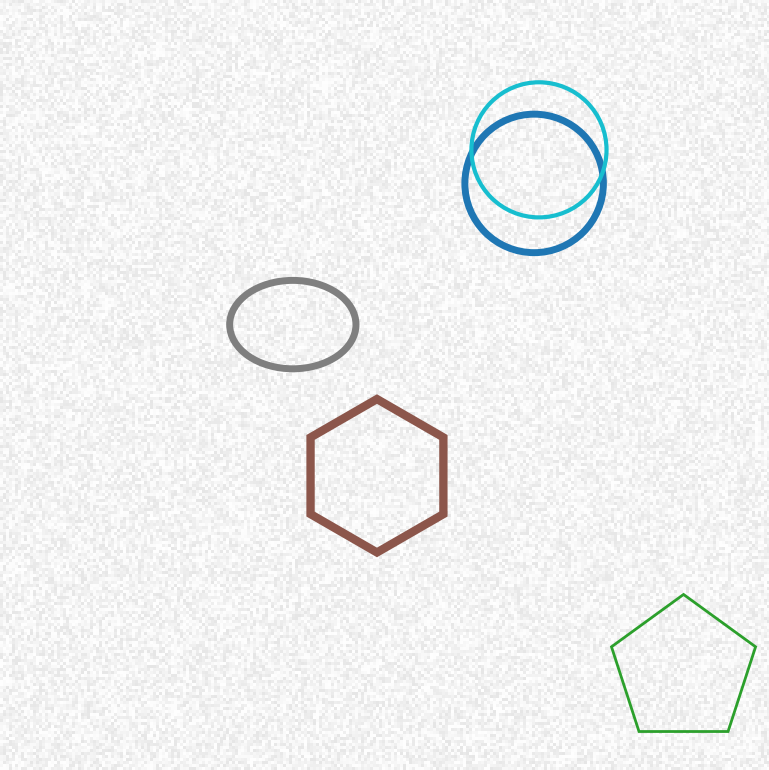[{"shape": "circle", "thickness": 2.5, "radius": 0.45, "center": [0.694, 0.762]}, {"shape": "pentagon", "thickness": 1, "radius": 0.49, "center": [0.888, 0.13]}, {"shape": "hexagon", "thickness": 3, "radius": 0.5, "center": [0.49, 0.382]}, {"shape": "oval", "thickness": 2.5, "radius": 0.41, "center": [0.38, 0.578]}, {"shape": "circle", "thickness": 1.5, "radius": 0.44, "center": [0.7, 0.805]}]